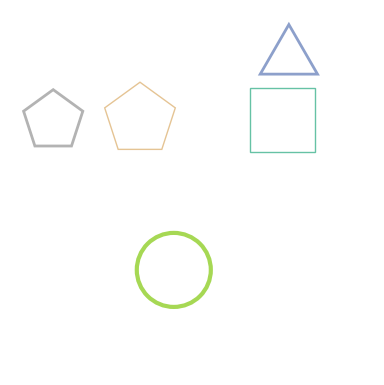[{"shape": "square", "thickness": 1, "radius": 0.42, "center": [0.735, 0.688]}, {"shape": "triangle", "thickness": 2, "radius": 0.43, "center": [0.75, 0.85]}, {"shape": "circle", "thickness": 3, "radius": 0.48, "center": [0.451, 0.299]}, {"shape": "pentagon", "thickness": 1, "radius": 0.48, "center": [0.364, 0.69]}, {"shape": "pentagon", "thickness": 2, "radius": 0.4, "center": [0.138, 0.686]}]